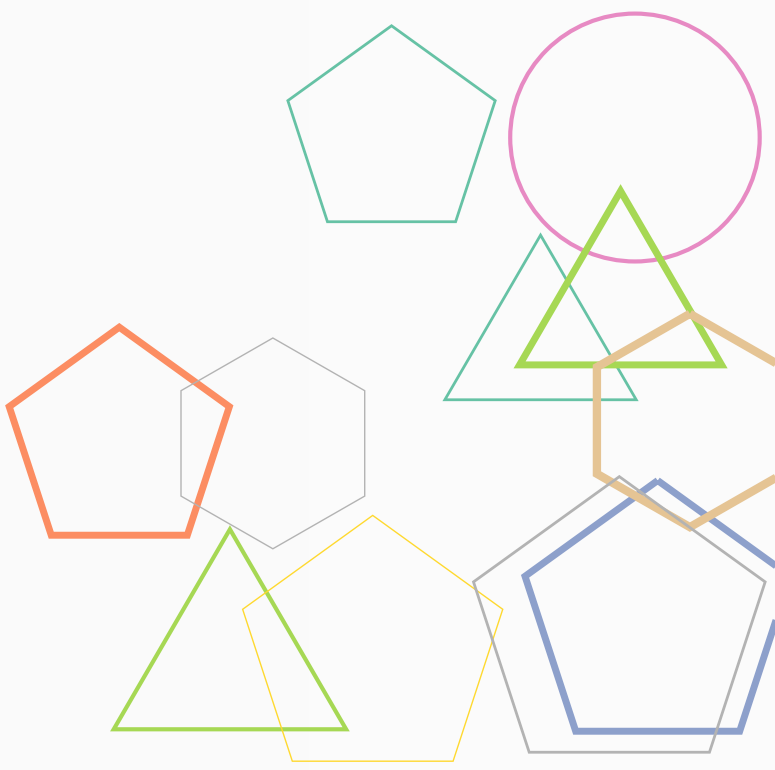[{"shape": "pentagon", "thickness": 1, "radius": 0.7, "center": [0.505, 0.826]}, {"shape": "triangle", "thickness": 1, "radius": 0.71, "center": [0.697, 0.552]}, {"shape": "pentagon", "thickness": 2.5, "radius": 0.75, "center": [0.154, 0.426]}, {"shape": "pentagon", "thickness": 2.5, "radius": 0.9, "center": [0.849, 0.196]}, {"shape": "circle", "thickness": 1.5, "radius": 0.8, "center": [0.819, 0.821]}, {"shape": "triangle", "thickness": 1.5, "radius": 0.87, "center": [0.297, 0.139]}, {"shape": "triangle", "thickness": 2.5, "radius": 0.75, "center": [0.801, 0.601]}, {"shape": "pentagon", "thickness": 0.5, "radius": 0.88, "center": [0.481, 0.154]}, {"shape": "hexagon", "thickness": 3, "radius": 0.69, "center": [0.89, 0.454]}, {"shape": "hexagon", "thickness": 0.5, "radius": 0.68, "center": [0.352, 0.424]}, {"shape": "pentagon", "thickness": 1, "radius": 0.99, "center": [0.799, 0.183]}]